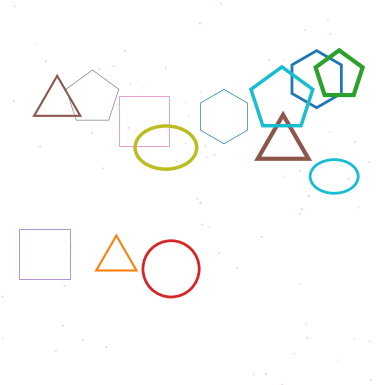[{"shape": "hexagon", "thickness": 2, "radius": 0.37, "center": [0.822, 0.794]}, {"shape": "hexagon", "thickness": 0.5, "radius": 0.35, "center": [0.582, 0.697]}, {"shape": "triangle", "thickness": 1.5, "radius": 0.3, "center": [0.302, 0.328]}, {"shape": "pentagon", "thickness": 3, "radius": 0.32, "center": [0.881, 0.805]}, {"shape": "circle", "thickness": 2, "radius": 0.37, "center": [0.444, 0.302]}, {"shape": "square", "thickness": 0.5, "radius": 0.33, "center": [0.115, 0.34]}, {"shape": "triangle", "thickness": 1.5, "radius": 0.35, "center": [0.149, 0.734]}, {"shape": "triangle", "thickness": 3, "radius": 0.38, "center": [0.735, 0.626]}, {"shape": "square", "thickness": 0.5, "radius": 0.32, "center": [0.375, 0.686]}, {"shape": "pentagon", "thickness": 0.5, "radius": 0.36, "center": [0.24, 0.746]}, {"shape": "oval", "thickness": 2.5, "radius": 0.4, "center": [0.431, 0.617]}, {"shape": "pentagon", "thickness": 2.5, "radius": 0.42, "center": [0.732, 0.742]}, {"shape": "oval", "thickness": 2, "radius": 0.31, "center": [0.868, 0.542]}]